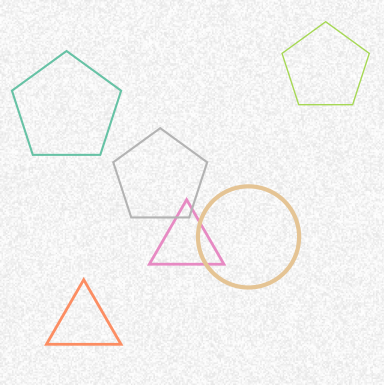[{"shape": "pentagon", "thickness": 1.5, "radius": 0.75, "center": [0.173, 0.718]}, {"shape": "triangle", "thickness": 2, "radius": 0.56, "center": [0.217, 0.162]}, {"shape": "triangle", "thickness": 2, "radius": 0.56, "center": [0.485, 0.37]}, {"shape": "pentagon", "thickness": 1, "radius": 0.6, "center": [0.846, 0.824]}, {"shape": "circle", "thickness": 3, "radius": 0.66, "center": [0.646, 0.385]}, {"shape": "pentagon", "thickness": 1.5, "radius": 0.64, "center": [0.416, 0.539]}]